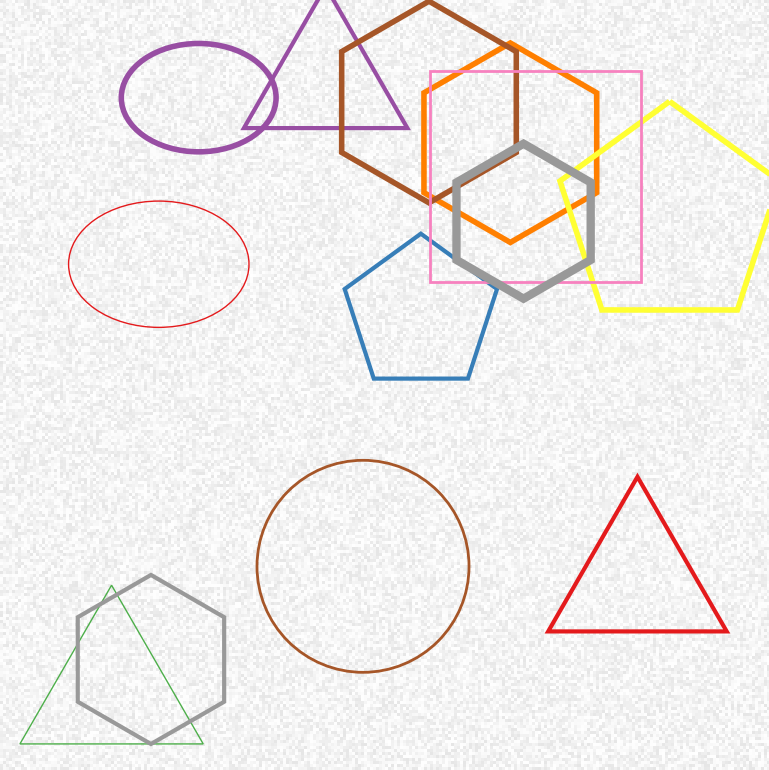[{"shape": "triangle", "thickness": 1.5, "radius": 0.67, "center": [0.828, 0.247]}, {"shape": "oval", "thickness": 0.5, "radius": 0.59, "center": [0.206, 0.657]}, {"shape": "pentagon", "thickness": 1.5, "radius": 0.52, "center": [0.547, 0.592]}, {"shape": "triangle", "thickness": 0.5, "radius": 0.69, "center": [0.145, 0.103]}, {"shape": "oval", "thickness": 2, "radius": 0.5, "center": [0.258, 0.873]}, {"shape": "triangle", "thickness": 1.5, "radius": 0.61, "center": [0.423, 0.895]}, {"shape": "hexagon", "thickness": 2, "radius": 0.65, "center": [0.663, 0.815]}, {"shape": "pentagon", "thickness": 2, "radius": 0.75, "center": [0.87, 0.719]}, {"shape": "hexagon", "thickness": 2, "radius": 0.65, "center": [0.557, 0.868]}, {"shape": "circle", "thickness": 1, "radius": 0.69, "center": [0.471, 0.265]}, {"shape": "square", "thickness": 1, "radius": 0.69, "center": [0.696, 0.77]}, {"shape": "hexagon", "thickness": 1.5, "radius": 0.55, "center": [0.196, 0.144]}, {"shape": "hexagon", "thickness": 3, "radius": 0.5, "center": [0.68, 0.713]}]